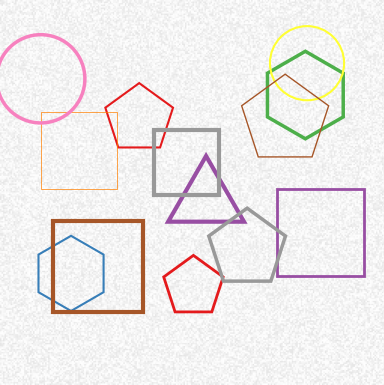[{"shape": "pentagon", "thickness": 2, "radius": 0.41, "center": [0.502, 0.256]}, {"shape": "pentagon", "thickness": 1.5, "radius": 0.46, "center": [0.362, 0.692]}, {"shape": "hexagon", "thickness": 1.5, "radius": 0.49, "center": [0.185, 0.29]}, {"shape": "hexagon", "thickness": 2.5, "radius": 0.57, "center": [0.793, 0.753]}, {"shape": "triangle", "thickness": 3, "radius": 0.57, "center": [0.535, 0.481]}, {"shape": "square", "thickness": 2, "radius": 0.56, "center": [0.832, 0.396]}, {"shape": "square", "thickness": 0.5, "radius": 0.5, "center": [0.205, 0.61]}, {"shape": "circle", "thickness": 1.5, "radius": 0.48, "center": [0.797, 0.836]}, {"shape": "square", "thickness": 3, "radius": 0.59, "center": [0.254, 0.308]}, {"shape": "pentagon", "thickness": 1, "radius": 0.59, "center": [0.741, 0.689]}, {"shape": "circle", "thickness": 2.5, "radius": 0.57, "center": [0.106, 0.795]}, {"shape": "pentagon", "thickness": 2.5, "radius": 0.52, "center": [0.642, 0.355]}, {"shape": "square", "thickness": 3, "radius": 0.42, "center": [0.484, 0.577]}]